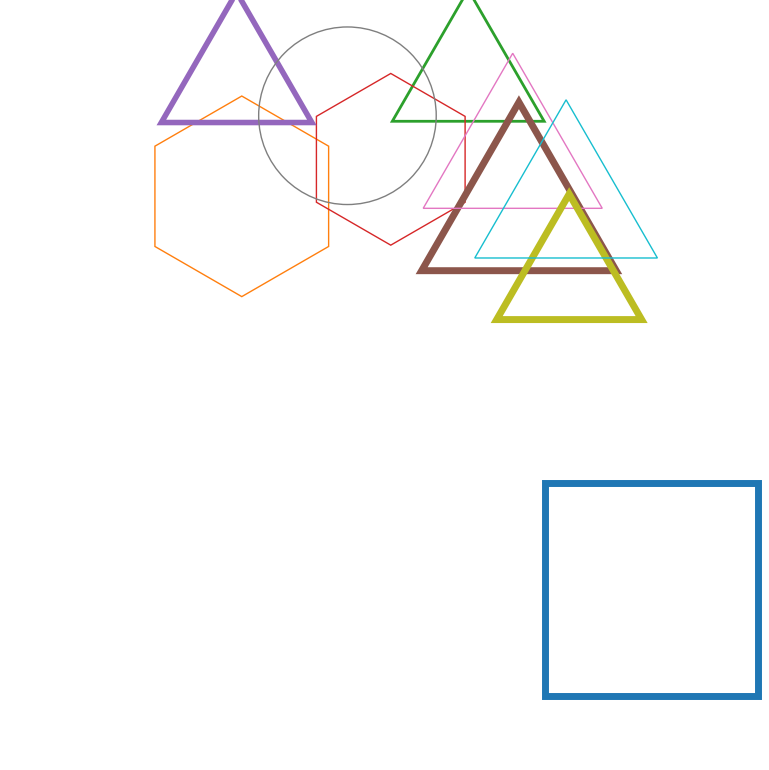[{"shape": "square", "thickness": 2.5, "radius": 0.69, "center": [0.846, 0.234]}, {"shape": "hexagon", "thickness": 0.5, "radius": 0.65, "center": [0.314, 0.745]}, {"shape": "triangle", "thickness": 1, "radius": 0.57, "center": [0.608, 0.899]}, {"shape": "hexagon", "thickness": 0.5, "radius": 0.56, "center": [0.507, 0.793]}, {"shape": "triangle", "thickness": 2, "radius": 0.56, "center": [0.307, 0.897]}, {"shape": "triangle", "thickness": 2.5, "radius": 0.73, "center": [0.674, 0.721]}, {"shape": "triangle", "thickness": 0.5, "radius": 0.67, "center": [0.666, 0.797]}, {"shape": "circle", "thickness": 0.5, "radius": 0.58, "center": [0.451, 0.85]}, {"shape": "triangle", "thickness": 2.5, "radius": 0.54, "center": [0.739, 0.639]}, {"shape": "triangle", "thickness": 0.5, "radius": 0.68, "center": [0.735, 0.733]}]